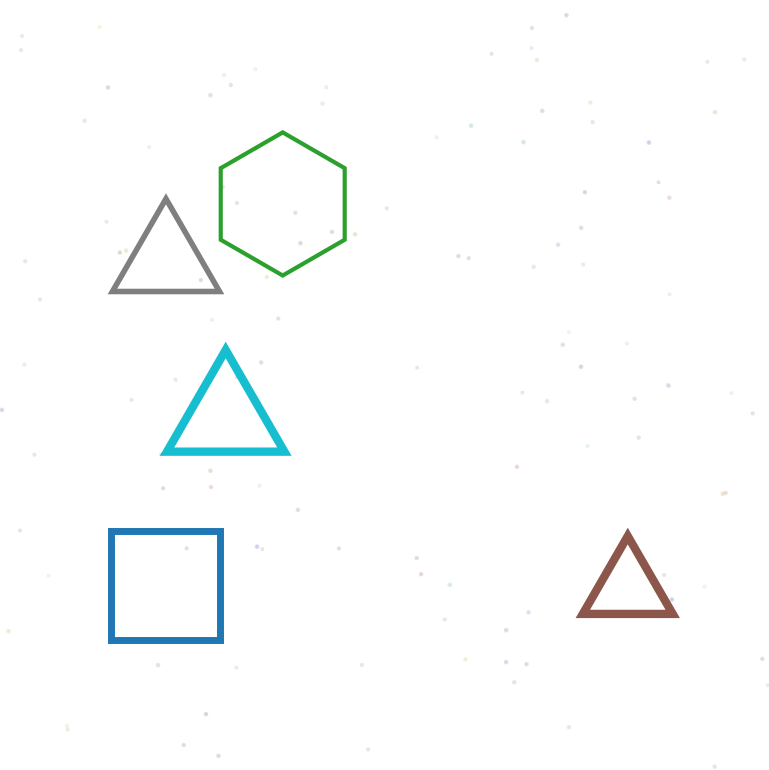[{"shape": "square", "thickness": 2.5, "radius": 0.35, "center": [0.214, 0.239]}, {"shape": "hexagon", "thickness": 1.5, "radius": 0.46, "center": [0.367, 0.735]}, {"shape": "triangle", "thickness": 3, "radius": 0.34, "center": [0.815, 0.236]}, {"shape": "triangle", "thickness": 2, "radius": 0.4, "center": [0.216, 0.662]}, {"shape": "triangle", "thickness": 3, "radius": 0.44, "center": [0.293, 0.457]}]